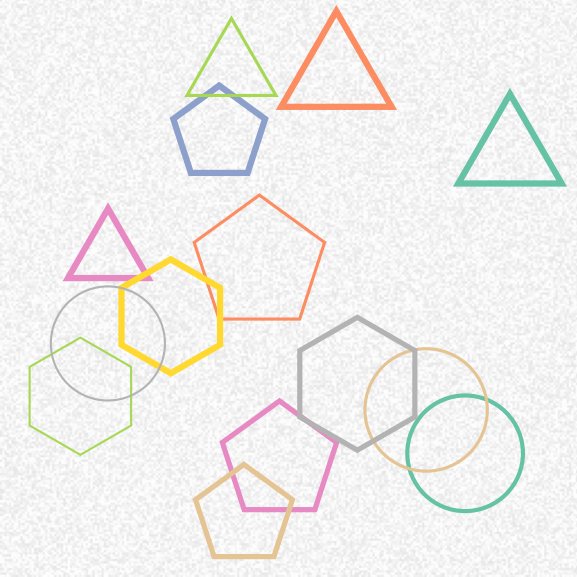[{"shape": "circle", "thickness": 2, "radius": 0.5, "center": [0.805, 0.214]}, {"shape": "triangle", "thickness": 3, "radius": 0.52, "center": [0.883, 0.733]}, {"shape": "pentagon", "thickness": 1.5, "radius": 0.59, "center": [0.449, 0.543]}, {"shape": "triangle", "thickness": 3, "radius": 0.55, "center": [0.582, 0.869]}, {"shape": "pentagon", "thickness": 3, "radius": 0.42, "center": [0.38, 0.767]}, {"shape": "pentagon", "thickness": 2.5, "radius": 0.52, "center": [0.484, 0.201]}, {"shape": "triangle", "thickness": 3, "radius": 0.4, "center": [0.187, 0.558]}, {"shape": "triangle", "thickness": 1.5, "radius": 0.44, "center": [0.401, 0.878]}, {"shape": "hexagon", "thickness": 1, "radius": 0.51, "center": [0.139, 0.313]}, {"shape": "hexagon", "thickness": 3, "radius": 0.49, "center": [0.296, 0.451]}, {"shape": "circle", "thickness": 1.5, "radius": 0.53, "center": [0.738, 0.289]}, {"shape": "pentagon", "thickness": 2.5, "radius": 0.44, "center": [0.422, 0.107]}, {"shape": "hexagon", "thickness": 2.5, "radius": 0.58, "center": [0.619, 0.335]}, {"shape": "circle", "thickness": 1, "radius": 0.49, "center": [0.187, 0.404]}]